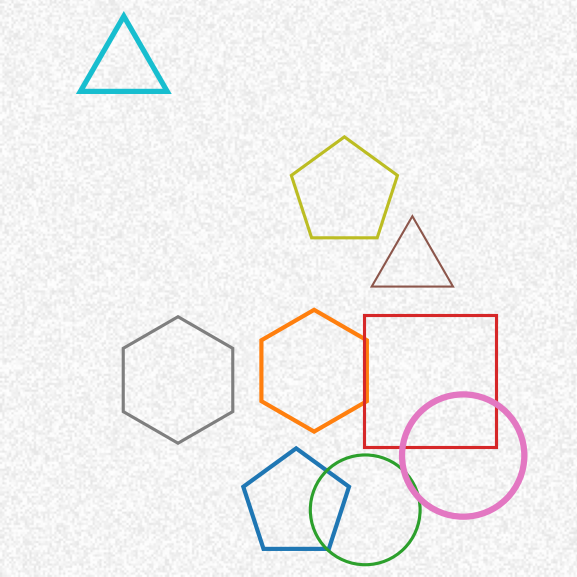[{"shape": "pentagon", "thickness": 2, "radius": 0.48, "center": [0.513, 0.127]}, {"shape": "hexagon", "thickness": 2, "radius": 0.53, "center": [0.544, 0.357]}, {"shape": "circle", "thickness": 1.5, "radius": 0.48, "center": [0.632, 0.116]}, {"shape": "square", "thickness": 1.5, "radius": 0.57, "center": [0.744, 0.34]}, {"shape": "triangle", "thickness": 1, "radius": 0.41, "center": [0.714, 0.544]}, {"shape": "circle", "thickness": 3, "radius": 0.53, "center": [0.802, 0.21]}, {"shape": "hexagon", "thickness": 1.5, "radius": 0.55, "center": [0.308, 0.341]}, {"shape": "pentagon", "thickness": 1.5, "radius": 0.48, "center": [0.596, 0.666]}, {"shape": "triangle", "thickness": 2.5, "radius": 0.43, "center": [0.214, 0.884]}]